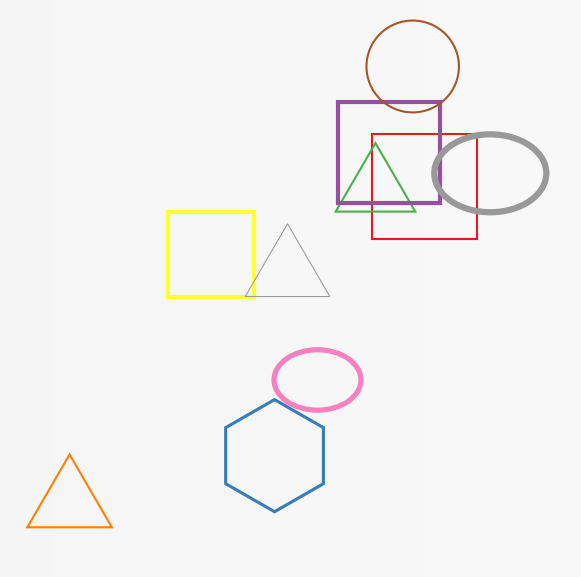[{"shape": "square", "thickness": 1, "radius": 0.45, "center": [0.73, 0.677]}, {"shape": "hexagon", "thickness": 1.5, "radius": 0.49, "center": [0.472, 0.21]}, {"shape": "triangle", "thickness": 1, "radius": 0.4, "center": [0.646, 0.672]}, {"shape": "square", "thickness": 2, "radius": 0.44, "center": [0.669, 0.735]}, {"shape": "triangle", "thickness": 1, "radius": 0.42, "center": [0.12, 0.128]}, {"shape": "square", "thickness": 2, "radius": 0.37, "center": [0.362, 0.558]}, {"shape": "circle", "thickness": 1, "radius": 0.4, "center": [0.71, 0.884]}, {"shape": "oval", "thickness": 2.5, "radius": 0.37, "center": [0.546, 0.341]}, {"shape": "oval", "thickness": 3, "radius": 0.48, "center": [0.844, 0.699]}, {"shape": "triangle", "thickness": 0.5, "radius": 0.42, "center": [0.495, 0.528]}]